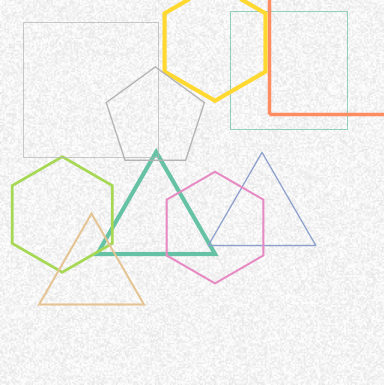[{"shape": "triangle", "thickness": 3, "radius": 0.88, "center": [0.406, 0.428]}, {"shape": "square", "thickness": 0.5, "radius": 0.76, "center": [0.75, 0.818]}, {"shape": "square", "thickness": 2.5, "radius": 0.86, "center": [0.872, 0.877]}, {"shape": "triangle", "thickness": 1, "radius": 0.81, "center": [0.681, 0.443]}, {"shape": "hexagon", "thickness": 1.5, "radius": 0.72, "center": [0.559, 0.409]}, {"shape": "hexagon", "thickness": 2, "radius": 0.75, "center": [0.162, 0.443]}, {"shape": "hexagon", "thickness": 3, "radius": 0.76, "center": [0.559, 0.89]}, {"shape": "triangle", "thickness": 1.5, "radius": 0.79, "center": [0.238, 0.288]}, {"shape": "square", "thickness": 0.5, "radius": 0.88, "center": [0.235, 0.768]}, {"shape": "pentagon", "thickness": 1, "radius": 0.67, "center": [0.403, 0.692]}]